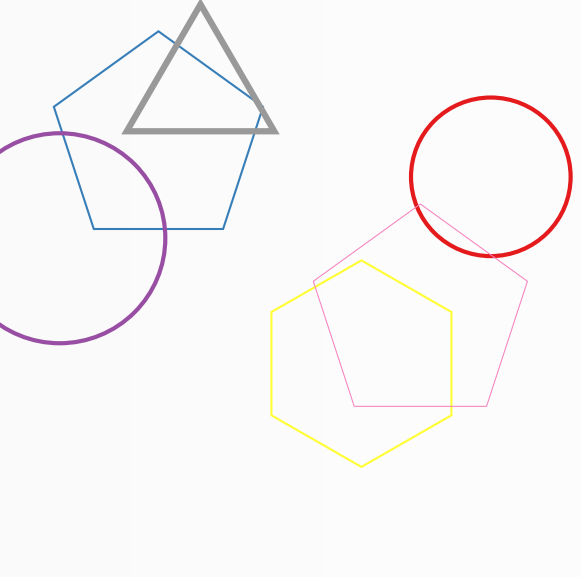[{"shape": "circle", "thickness": 2, "radius": 0.69, "center": [0.844, 0.693]}, {"shape": "pentagon", "thickness": 1, "radius": 0.95, "center": [0.273, 0.756]}, {"shape": "circle", "thickness": 2, "radius": 0.91, "center": [0.103, 0.587]}, {"shape": "hexagon", "thickness": 1, "radius": 0.89, "center": [0.622, 0.369]}, {"shape": "pentagon", "thickness": 0.5, "radius": 0.97, "center": [0.723, 0.452]}, {"shape": "triangle", "thickness": 3, "radius": 0.73, "center": [0.345, 0.845]}]